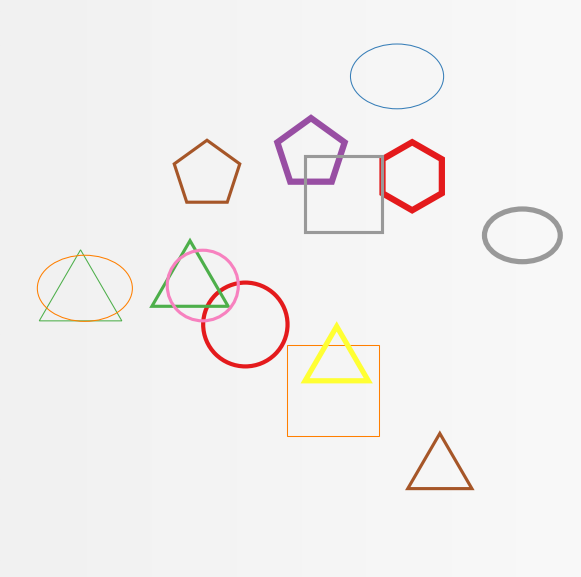[{"shape": "hexagon", "thickness": 3, "radius": 0.29, "center": [0.709, 0.694]}, {"shape": "circle", "thickness": 2, "radius": 0.36, "center": [0.422, 0.437]}, {"shape": "oval", "thickness": 0.5, "radius": 0.4, "center": [0.683, 0.867]}, {"shape": "triangle", "thickness": 0.5, "radius": 0.41, "center": [0.139, 0.485]}, {"shape": "triangle", "thickness": 1.5, "radius": 0.38, "center": [0.327, 0.507]}, {"shape": "pentagon", "thickness": 3, "radius": 0.3, "center": [0.535, 0.734]}, {"shape": "square", "thickness": 0.5, "radius": 0.39, "center": [0.573, 0.322]}, {"shape": "oval", "thickness": 0.5, "radius": 0.41, "center": [0.146, 0.5]}, {"shape": "triangle", "thickness": 2.5, "radius": 0.31, "center": [0.579, 0.371]}, {"shape": "triangle", "thickness": 1.5, "radius": 0.32, "center": [0.757, 0.185]}, {"shape": "pentagon", "thickness": 1.5, "radius": 0.3, "center": [0.356, 0.697]}, {"shape": "circle", "thickness": 1.5, "radius": 0.31, "center": [0.349, 0.505]}, {"shape": "square", "thickness": 1.5, "radius": 0.33, "center": [0.591, 0.663]}, {"shape": "oval", "thickness": 2.5, "radius": 0.33, "center": [0.899, 0.592]}]